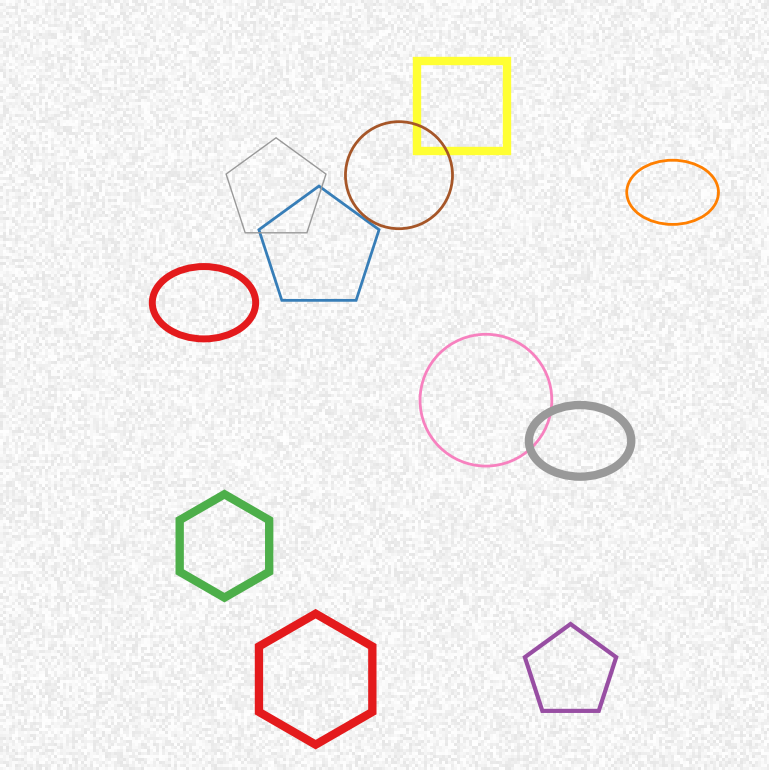[{"shape": "hexagon", "thickness": 3, "radius": 0.43, "center": [0.41, 0.118]}, {"shape": "oval", "thickness": 2.5, "radius": 0.34, "center": [0.265, 0.607]}, {"shape": "pentagon", "thickness": 1, "radius": 0.41, "center": [0.414, 0.676]}, {"shape": "hexagon", "thickness": 3, "radius": 0.34, "center": [0.291, 0.291]}, {"shape": "pentagon", "thickness": 1.5, "radius": 0.31, "center": [0.741, 0.127]}, {"shape": "oval", "thickness": 1, "radius": 0.3, "center": [0.874, 0.75]}, {"shape": "square", "thickness": 3, "radius": 0.29, "center": [0.6, 0.862]}, {"shape": "circle", "thickness": 1, "radius": 0.35, "center": [0.518, 0.772]}, {"shape": "circle", "thickness": 1, "radius": 0.43, "center": [0.631, 0.48]}, {"shape": "pentagon", "thickness": 0.5, "radius": 0.34, "center": [0.358, 0.753]}, {"shape": "oval", "thickness": 3, "radius": 0.33, "center": [0.753, 0.427]}]